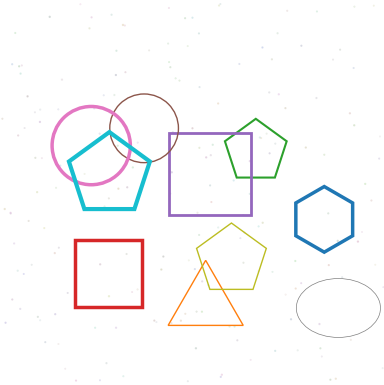[{"shape": "hexagon", "thickness": 2.5, "radius": 0.43, "center": [0.842, 0.43]}, {"shape": "triangle", "thickness": 1, "radius": 0.56, "center": [0.534, 0.211]}, {"shape": "pentagon", "thickness": 1.5, "radius": 0.42, "center": [0.664, 0.607]}, {"shape": "square", "thickness": 2.5, "radius": 0.44, "center": [0.281, 0.289]}, {"shape": "square", "thickness": 2, "radius": 0.53, "center": [0.546, 0.547]}, {"shape": "circle", "thickness": 1, "radius": 0.45, "center": [0.374, 0.667]}, {"shape": "circle", "thickness": 2.5, "radius": 0.51, "center": [0.237, 0.622]}, {"shape": "oval", "thickness": 0.5, "radius": 0.55, "center": [0.879, 0.2]}, {"shape": "pentagon", "thickness": 1, "radius": 0.48, "center": [0.601, 0.325]}, {"shape": "pentagon", "thickness": 3, "radius": 0.55, "center": [0.284, 0.546]}]